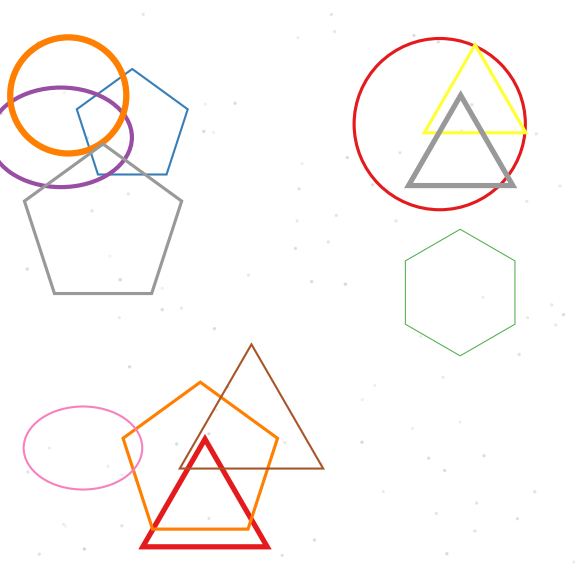[{"shape": "triangle", "thickness": 2.5, "radius": 0.62, "center": [0.355, 0.114]}, {"shape": "circle", "thickness": 1.5, "radius": 0.74, "center": [0.761, 0.784]}, {"shape": "pentagon", "thickness": 1, "radius": 0.51, "center": [0.229, 0.779]}, {"shape": "hexagon", "thickness": 0.5, "radius": 0.55, "center": [0.797, 0.493]}, {"shape": "oval", "thickness": 2, "radius": 0.62, "center": [0.105, 0.761]}, {"shape": "pentagon", "thickness": 1.5, "radius": 0.7, "center": [0.347, 0.197]}, {"shape": "circle", "thickness": 3, "radius": 0.5, "center": [0.118, 0.834]}, {"shape": "triangle", "thickness": 1.5, "radius": 0.51, "center": [0.823, 0.82]}, {"shape": "triangle", "thickness": 1, "radius": 0.72, "center": [0.435, 0.259]}, {"shape": "oval", "thickness": 1, "radius": 0.51, "center": [0.144, 0.223]}, {"shape": "pentagon", "thickness": 1.5, "radius": 0.72, "center": [0.178, 0.607]}, {"shape": "triangle", "thickness": 2.5, "radius": 0.52, "center": [0.798, 0.73]}]